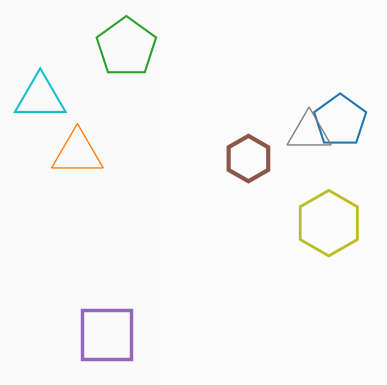[{"shape": "pentagon", "thickness": 1.5, "radius": 0.35, "center": [0.878, 0.687]}, {"shape": "triangle", "thickness": 1, "radius": 0.38, "center": [0.2, 0.602]}, {"shape": "pentagon", "thickness": 1.5, "radius": 0.4, "center": [0.326, 0.878]}, {"shape": "square", "thickness": 2.5, "radius": 0.32, "center": [0.274, 0.13]}, {"shape": "hexagon", "thickness": 3, "radius": 0.29, "center": [0.641, 0.588]}, {"shape": "triangle", "thickness": 1, "radius": 0.33, "center": [0.798, 0.656]}, {"shape": "hexagon", "thickness": 2, "radius": 0.43, "center": [0.849, 0.42]}, {"shape": "triangle", "thickness": 1.5, "radius": 0.38, "center": [0.104, 0.747]}]